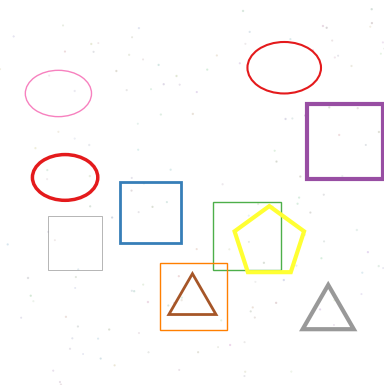[{"shape": "oval", "thickness": 1.5, "radius": 0.48, "center": [0.738, 0.824]}, {"shape": "oval", "thickness": 2.5, "radius": 0.42, "center": [0.169, 0.539]}, {"shape": "square", "thickness": 2, "radius": 0.4, "center": [0.39, 0.447]}, {"shape": "square", "thickness": 1, "radius": 0.44, "center": [0.641, 0.388]}, {"shape": "square", "thickness": 3, "radius": 0.49, "center": [0.896, 0.632]}, {"shape": "square", "thickness": 1, "radius": 0.44, "center": [0.504, 0.231]}, {"shape": "pentagon", "thickness": 3, "radius": 0.47, "center": [0.7, 0.37]}, {"shape": "triangle", "thickness": 2, "radius": 0.35, "center": [0.5, 0.218]}, {"shape": "oval", "thickness": 1, "radius": 0.43, "center": [0.152, 0.757]}, {"shape": "triangle", "thickness": 3, "radius": 0.38, "center": [0.853, 0.183]}, {"shape": "square", "thickness": 0.5, "radius": 0.35, "center": [0.194, 0.37]}]